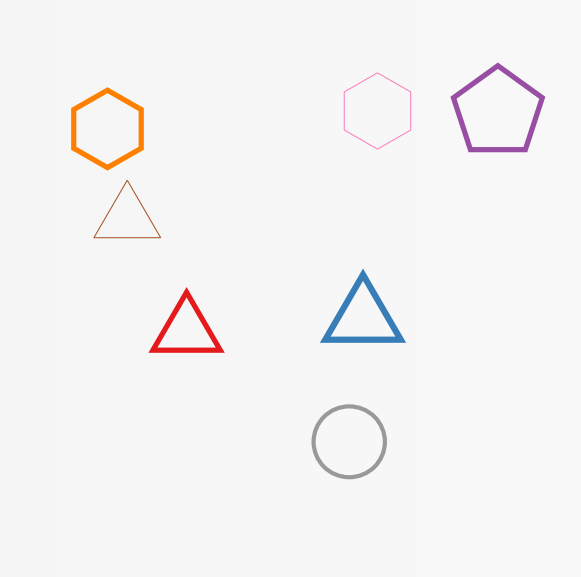[{"shape": "triangle", "thickness": 2.5, "radius": 0.33, "center": [0.321, 0.426]}, {"shape": "triangle", "thickness": 3, "radius": 0.38, "center": [0.625, 0.448]}, {"shape": "pentagon", "thickness": 2.5, "radius": 0.4, "center": [0.857, 0.805]}, {"shape": "hexagon", "thickness": 2.5, "radius": 0.34, "center": [0.185, 0.776]}, {"shape": "triangle", "thickness": 0.5, "radius": 0.33, "center": [0.219, 0.621]}, {"shape": "hexagon", "thickness": 0.5, "radius": 0.33, "center": [0.649, 0.807]}, {"shape": "circle", "thickness": 2, "radius": 0.31, "center": [0.601, 0.234]}]